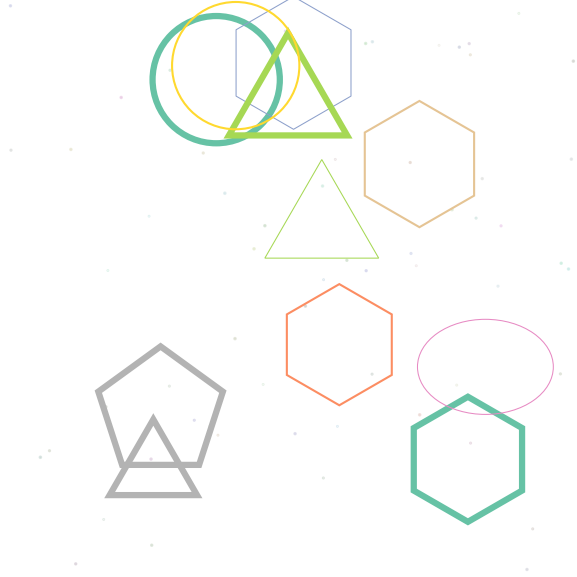[{"shape": "hexagon", "thickness": 3, "radius": 0.54, "center": [0.81, 0.204]}, {"shape": "circle", "thickness": 3, "radius": 0.55, "center": [0.374, 0.861]}, {"shape": "hexagon", "thickness": 1, "radius": 0.52, "center": [0.588, 0.402]}, {"shape": "hexagon", "thickness": 0.5, "radius": 0.57, "center": [0.508, 0.89]}, {"shape": "oval", "thickness": 0.5, "radius": 0.59, "center": [0.841, 0.364]}, {"shape": "triangle", "thickness": 3, "radius": 0.59, "center": [0.499, 0.824]}, {"shape": "triangle", "thickness": 0.5, "radius": 0.57, "center": [0.557, 0.609]}, {"shape": "circle", "thickness": 1, "radius": 0.55, "center": [0.408, 0.885]}, {"shape": "hexagon", "thickness": 1, "radius": 0.55, "center": [0.726, 0.715]}, {"shape": "triangle", "thickness": 3, "radius": 0.44, "center": [0.266, 0.185]}, {"shape": "pentagon", "thickness": 3, "radius": 0.57, "center": [0.278, 0.286]}]